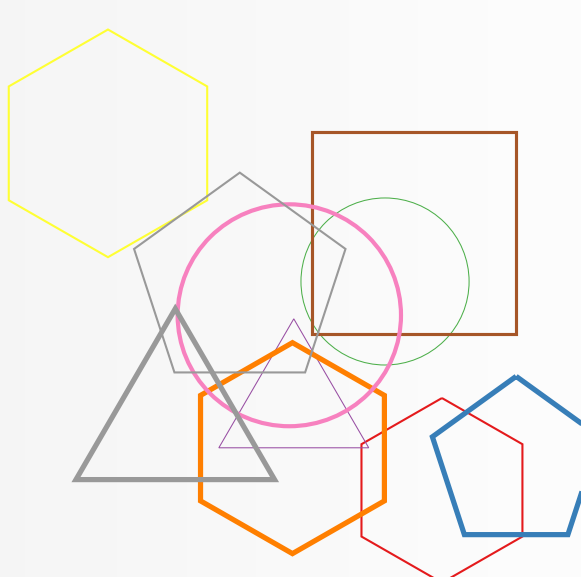[{"shape": "hexagon", "thickness": 1, "radius": 0.8, "center": [0.76, 0.15]}, {"shape": "pentagon", "thickness": 2.5, "radius": 0.76, "center": [0.888, 0.196]}, {"shape": "circle", "thickness": 0.5, "radius": 0.72, "center": [0.662, 0.512]}, {"shape": "triangle", "thickness": 0.5, "radius": 0.74, "center": [0.505, 0.298]}, {"shape": "hexagon", "thickness": 2.5, "radius": 0.91, "center": [0.503, 0.223]}, {"shape": "hexagon", "thickness": 1, "radius": 0.99, "center": [0.186, 0.751]}, {"shape": "square", "thickness": 1.5, "radius": 0.88, "center": [0.713, 0.596]}, {"shape": "circle", "thickness": 2, "radius": 0.96, "center": [0.498, 0.453]}, {"shape": "pentagon", "thickness": 1, "radius": 0.96, "center": [0.413, 0.509]}, {"shape": "triangle", "thickness": 2.5, "radius": 0.99, "center": [0.302, 0.267]}]